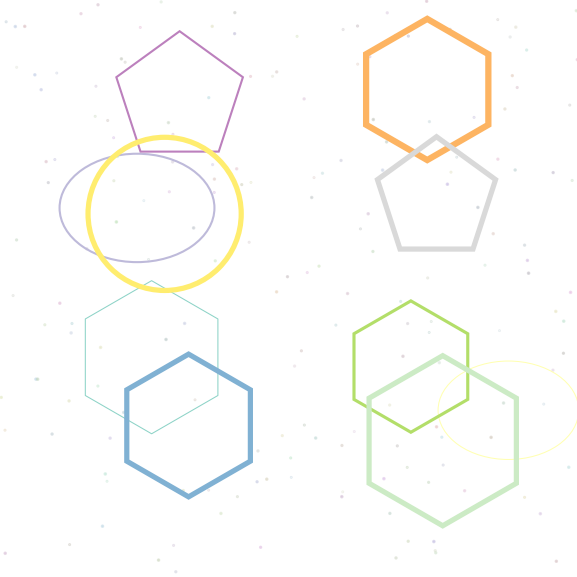[{"shape": "hexagon", "thickness": 0.5, "radius": 0.66, "center": [0.263, 0.381]}, {"shape": "oval", "thickness": 0.5, "radius": 0.61, "center": [0.88, 0.289]}, {"shape": "oval", "thickness": 1, "radius": 0.67, "center": [0.237, 0.639]}, {"shape": "hexagon", "thickness": 2.5, "radius": 0.62, "center": [0.327, 0.262]}, {"shape": "hexagon", "thickness": 3, "radius": 0.61, "center": [0.74, 0.844]}, {"shape": "hexagon", "thickness": 1.5, "radius": 0.57, "center": [0.711, 0.364]}, {"shape": "pentagon", "thickness": 2.5, "radius": 0.54, "center": [0.756, 0.655]}, {"shape": "pentagon", "thickness": 1, "radius": 0.58, "center": [0.311, 0.83]}, {"shape": "hexagon", "thickness": 2.5, "radius": 0.74, "center": [0.767, 0.236]}, {"shape": "circle", "thickness": 2.5, "radius": 0.66, "center": [0.285, 0.629]}]